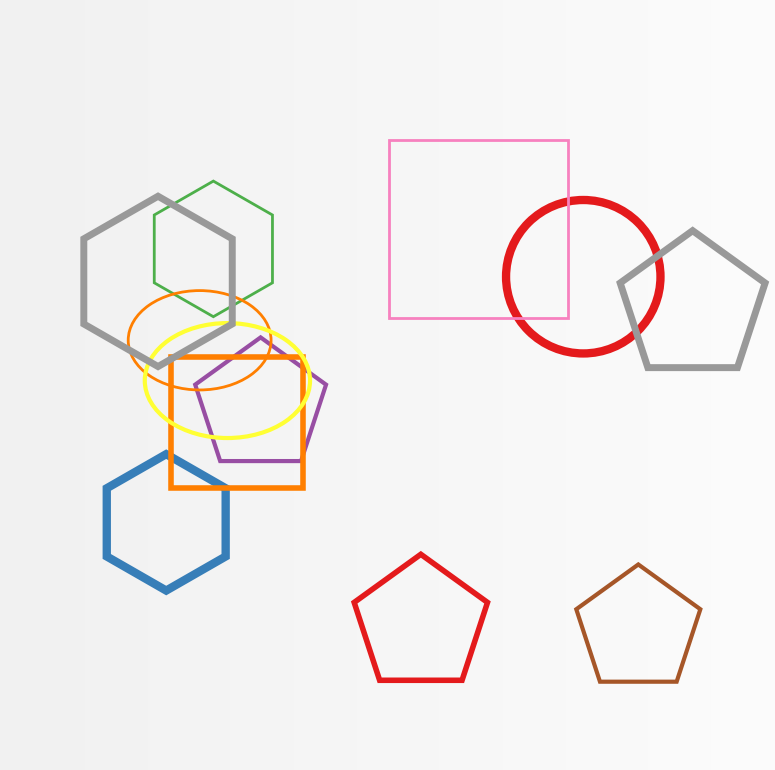[{"shape": "pentagon", "thickness": 2, "radius": 0.45, "center": [0.543, 0.19]}, {"shape": "circle", "thickness": 3, "radius": 0.5, "center": [0.753, 0.641]}, {"shape": "hexagon", "thickness": 3, "radius": 0.44, "center": [0.214, 0.322]}, {"shape": "hexagon", "thickness": 1, "radius": 0.44, "center": [0.275, 0.677]}, {"shape": "pentagon", "thickness": 1.5, "radius": 0.44, "center": [0.336, 0.473]}, {"shape": "oval", "thickness": 1, "radius": 0.46, "center": [0.258, 0.558]}, {"shape": "square", "thickness": 2, "radius": 0.43, "center": [0.306, 0.452]}, {"shape": "oval", "thickness": 1.5, "radius": 0.53, "center": [0.293, 0.506]}, {"shape": "pentagon", "thickness": 1.5, "radius": 0.42, "center": [0.824, 0.183]}, {"shape": "square", "thickness": 1, "radius": 0.58, "center": [0.618, 0.703]}, {"shape": "hexagon", "thickness": 2.5, "radius": 0.55, "center": [0.204, 0.635]}, {"shape": "pentagon", "thickness": 2.5, "radius": 0.49, "center": [0.894, 0.602]}]